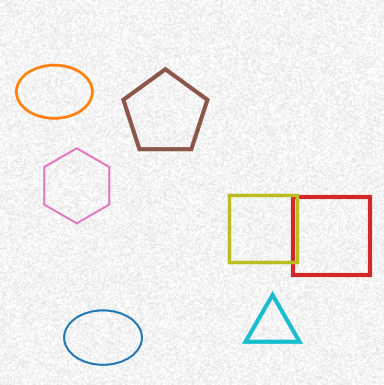[{"shape": "oval", "thickness": 1.5, "radius": 0.51, "center": [0.268, 0.123]}, {"shape": "oval", "thickness": 2, "radius": 0.49, "center": [0.141, 0.762]}, {"shape": "square", "thickness": 3, "radius": 0.5, "center": [0.861, 0.386]}, {"shape": "pentagon", "thickness": 3, "radius": 0.57, "center": [0.43, 0.705]}, {"shape": "hexagon", "thickness": 1.5, "radius": 0.49, "center": [0.199, 0.517]}, {"shape": "square", "thickness": 2.5, "radius": 0.44, "center": [0.683, 0.407]}, {"shape": "triangle", "thickness": 3, "radius": 0.41, "center": [0.708, 0.153]}]